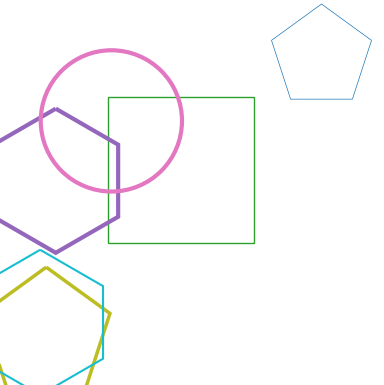[{"shape": "pentagon", "thickness": 0.5, "radius": 0.68, "center": [0.835, 0.853]}, {"shape": "square", "thickness": 1, "radius": 0.95, "center": [0.47, 0.558]}, {"shape": "hexagon", "thickness": 3, "radius": 0.94, "center": [0.145, 0.531]}, {"shape": "circle", "thickness": 3, "radius": 0.92, "center": [0.289, 0.686]}, {"shape": "pentagon", "thickness": 2.5, "radius": 0.87, "center": [0.12, 0.132]}, {"shape": "hexagon", "thickness": 1.5, "radius": 0.94, "center": [0.104, 0.163]}]